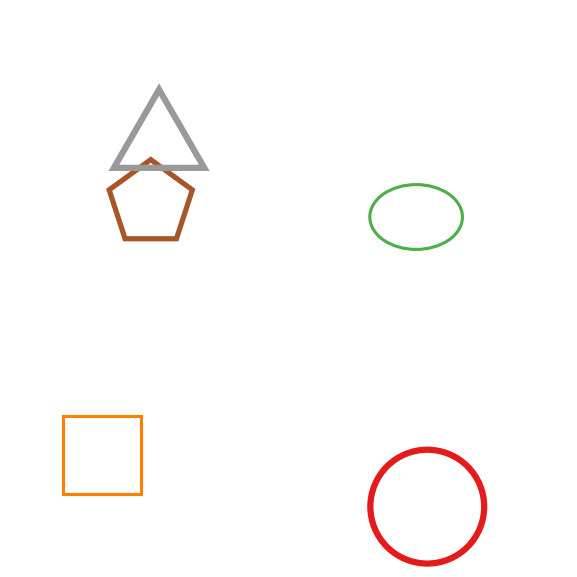[{"shape": "circle", "thickness": 3, "radius": 0.49, "center": [0.74, 0.122]}, {"shape": "oval", "thickness": 1.5, "radius": 0.4, "center": [0.721, 0.623]}, {"shape": "square", "thickness": 1.5, "radius": 0.34, "center": [0.176, 0.211]}, {"shape": "pentagon", "thickness": 2.5, "radius": 0.38, "center": [0.261, 0.647]}, {"shape": "triangle", "thickness": 3, "radius": 0.45, "center": [0.275, 0.754]}]